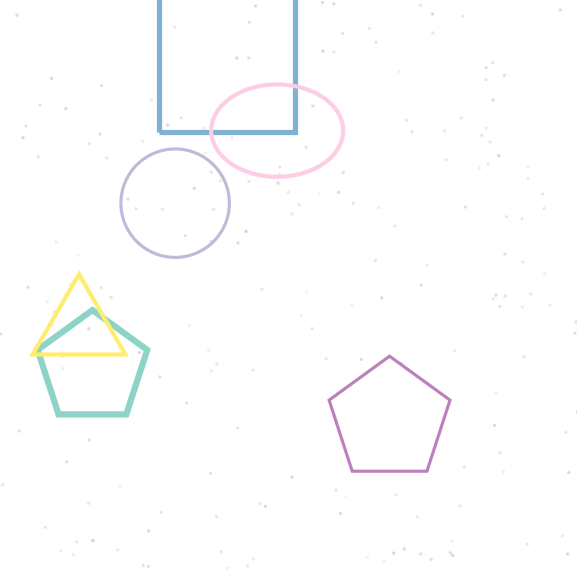[{"shape": "pentagon", "thickness": 3, "radius": 0.5, "center": [0.16, 0.362]}, {"shape": "circle", "thickness": 1.5, "radius": 0.47, "center": [0.303, 0.647]}, {"shape": "square", "thickness": 2.5, "radius": 0.59, "center": [0.393, 0.888]}, {"shape": "oval", "thickness": 2, "radius": 0.57, "center": [0.48, 0.773]}, {"shape": "pentagon", "thickness": 1.5, "radius": 0.55, "center": [0.675, 0.272]}, {"shape": "triangle", "thickness": 2, "radius": 0.46, "center": [0.137, 0.432]}]